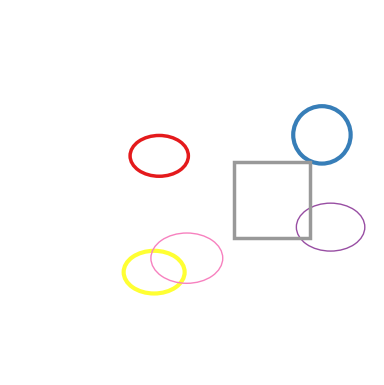[{"shape": "oval", "thickness": 2.5, "radius": 0.38, "center": [0.414, 0.595]}, {"shape": "circle", "thickness": 3, "radius": 0.37, "center": [0.836, 0.65]}, {"shape": "oval", "thickness": 1, "radius": 0.44, "center": [0.859, 0.41]}, {"shape": "oval", "thickness": 3, "radius": 0.4, "center": [0.4, 0.293]}, {"shape": "oval", "thickness": 1, "radius": 0.47, "center": [0.485, 0.329]}, {"shape": "square", "thickness": 2.5, "radius": 0.49, "center": [0.707, 0.481]}]